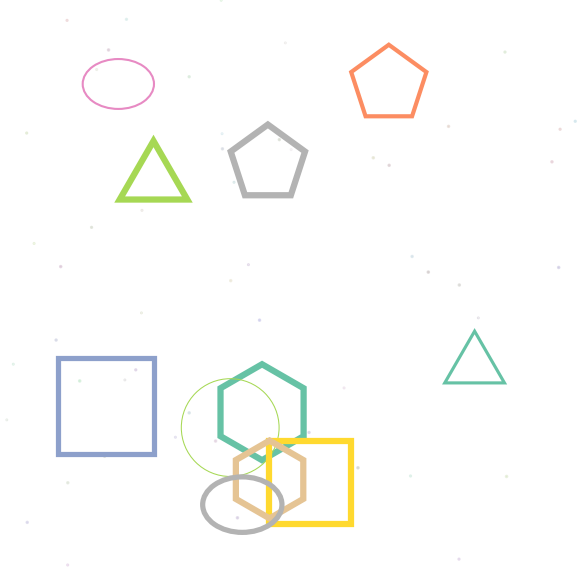[{"shape": "hexagon", "thickness": 3, "radius": 0.42, "center": [0.454, 0.285]}, {"shape": "triangle", "thickness": 1.5, "radius": 0.3, "center": [0.822, 0.366]}, {"shape": "pentagon", "thickness": 2, "radius": 0.34, "center": [0.673, 0.853]}, {"shape": "square", "thickness": 2.5, "radius": 0.42, "center": [0.184, 0.297]}, {"shape": "oval", "thickness": 1, "radius": 0.31, "center": [0.205, 0.854]}, {"shape": "circle", "thickness": 0.5, "radius": 0.42, "center": [0.399, 0.259]}, {"shape": "triangle", "thickness": 3, "radius": 0.34, "center": [0.266, 0.687]}, {"shape": "square", "thickness": 3, "radius": 0.36, "center": [0.537, 0.164]}, {"shape": "hexagon", "thickness": 3, "radius": 0.34, "center": [0.467, 0.169]}, {"shape": "oval", "thickness": 2.5, "radius": 0.34, "center": [0.42, 0.125]}, {"shape": "pentagon", "thickness": 3, "radius": 0.34, "center": [0.464, 0.716]}]